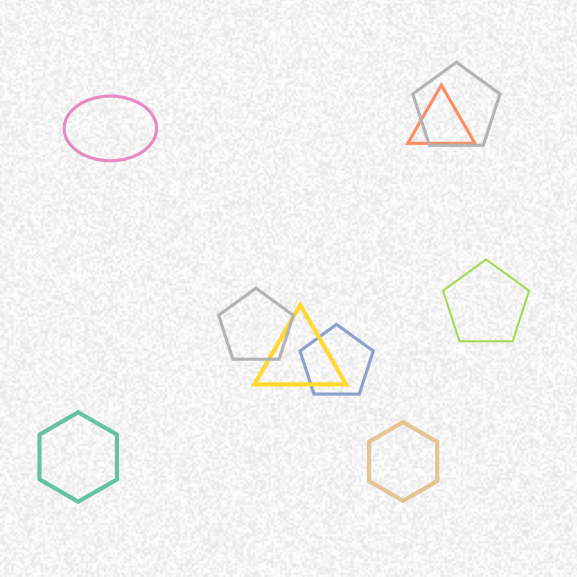[{"shape": "hexagon", "thickness": 2, "radius": 0.39, "center": [0.135, 0.208]}, {"shape": "triangle", "thickness": 1.5, "radius": 0.34, "center": [0.764, 0.785]}, {"shape": "pentagon", "thickness": 1.5, "radius": 0.33, "center": [0.583, 0.371]}, {"shape": "oval", "thickness": 1.5, "radius": 0.4, "center": [0.191, 0.777]}, {"shape": "pentagon", "thickness": 1, "radius": 0.39, "center": [0.842, 0.472]}, {"shape": "triangle", "thickness": 2, "radius": 0.46, "center": [0.52, 0.379]}, {"shape": "hexagon", "thickness": 2, "radius": 0.34, "center": [0.698, 0.2]}, {"shape": "pentagon", "thickness": 1.5, "radius": 0.4, "center": [0.79, 0.812]}, {"shape": "pentagon", "thickness": 1.5, "radius": 0.34, "center": [0.443, 0.432]}]